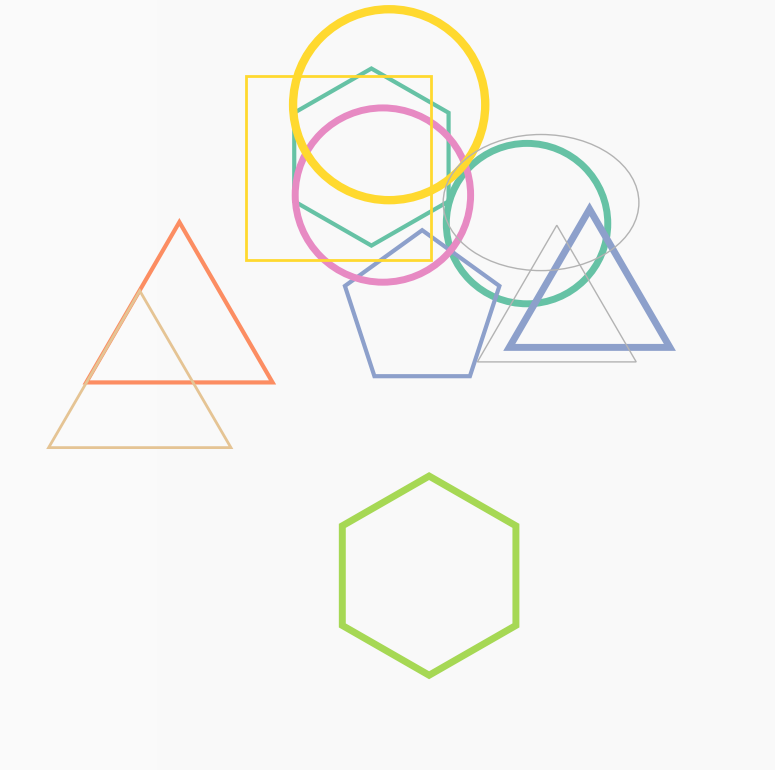[{"shape": "circle", "thickness": 2.5, "radius": 0.52, "center": [0.68, 0.71]}, {"shape": "hexagon", "thickness": 1.5, "radius": 0.57, "center": [0.479, 0.796]}, {"shape": "triangle", "thickness": 1.5, "radius": 0.69, "center": [0.231, 0.573]}, {"shape": "pentagon", "thickness": 1.5, "radius": 0.52, "center": [0.545, 0.596]}, {"shape": "triangle", "thickness": 2.5, "radius": 0.6, "center": [0.761, 0.609]}, {"shape": "circle", "thickness": 2.5, "radius": 0.57, "center": [0.494, 0.747]}, {"shape": "hexagon", "thickness": 2.5, "radius": 0.65, "center": [0.554, 0.252]}, {"shape": "circle", "thickness": 3, "radius": 0.62, "center": [0.502, 0.864]}, {"shape": "square", "thickness": 1, "radius": 0.6, "center": [0.437, 0.782]}, {"shape": "triangle", "thickness": 1, "radius": 0.68, "center": [0.18, 0.487]}, {"shape": "triangle", "thickness": 0.5, "radius": 0.59, "center": [0.718, 0.589]}, {"shape": "oval", "thickness": 0.5, "radius": 0.63, "center": [0.698, 0.737]}]